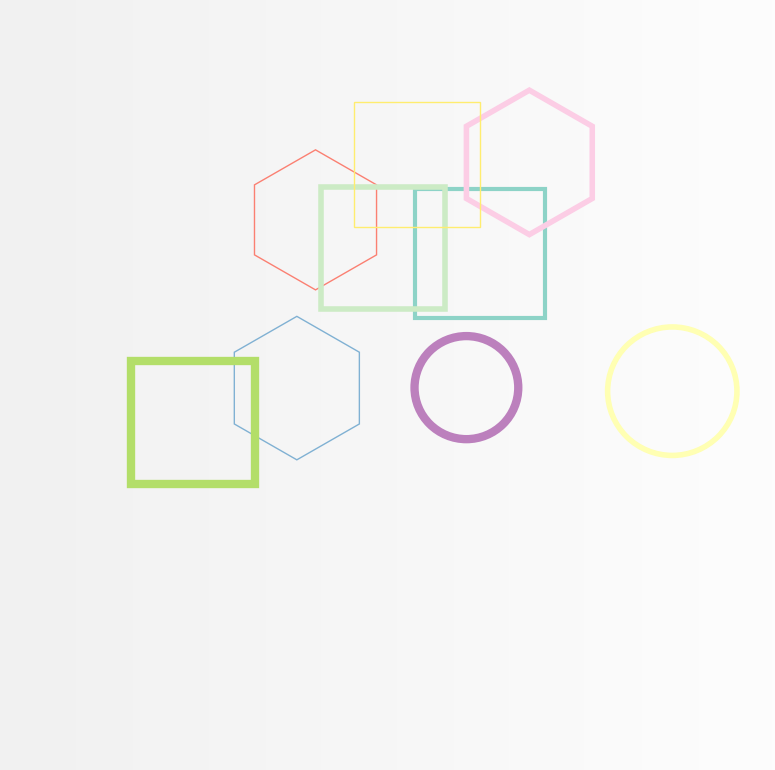[{"shape": "square", "thickness": 1.5, "radius": 0.42, "center": [0.619, 0.671]}, {"shape": "circle", "thickness": 2, "radius": 0.42, "center": [0.867, 0.492]}, {"shape": "hexagon", "thickness": 0.5, "radius": 0.45, "center": [0.407, 0.714]}, {"shape": "hexagon", "thickness": 0.5, "radius": 0.47, "center": [0.383, 0.496]}, {"shape": "square", "thickness": 3, "radius": 0.4, "center": [0.249, 0.451]}, {"shape": "hexagon", "thickness": 2, "radius": 0.47, "center": [0.683, 0.789]}, {"shape": "circle", "thickness": 3, "radius": 0.33, "center": [0.602, 0.497]}, {"shape": "square", "thickness": 2, "radius": 0.4, "center": [0.494, 0.678]}, {"shape": "square", "thickness": 0.5, "radius": 0.41, "center": [0.538, 0.786]}]